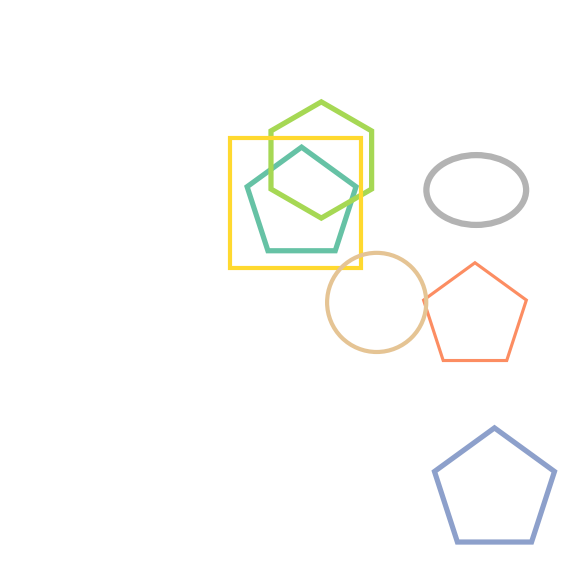[{"shape": "pentagon", "thickness": 2.5, "radius": 0.5, "center": [0.522, 0.645]}, {"shape": "pentagon", "thickness": 1.5, "radius": 0.47, "center": [0.822, 0.451]}, {"shape": "pentagon", "thickness": 2.5, "radius": 0.55, "center": [0.856, 0.149]}, {"shape": "hexagon", "thickness": 2.5, "radius": 0.5, "center": [0.556, 0.722]}, {"shape": "square", "thickness": 2, "radius": 0.56, "center": [0.511, 0.647]}, {"shape": "circle", "thickness": 2, "radius": 0.43, "center": [0.652, 0.475]}, {"shape": "oval", "thickness": 3, "radius": 0.43, "center": [0.825, 0.67]}]